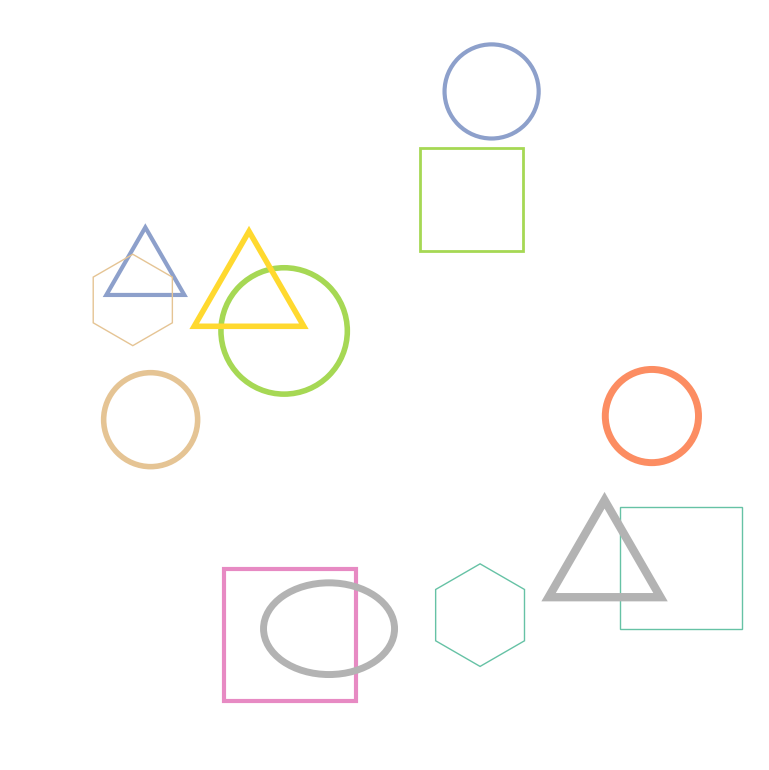[{"shape": "square", "thickness": 0.5, "radius": 0.4, "center": [0.884, 0.262]}, {"shape": "hexagon", "thickness": 0.5, "radius": 0.33, "center": [0.623, 0.201]}, {"shape": "circle", "thickness": 2.5, "radius": 0.3, "center": [0.847, 0.46]}, {"shape": "triangle", "thickness": 1.5, "radius": 0.29, "center": [0.189, 0.646]}, {"shape": "circle", "thickness": 1.5, "radius": 0.31, "center": [0.638, 0.881]}, {"shape": "square", "thickness": 1.5, "radius": 0.43, "center": [0.376, 0.175]}, {"shape": "square", "thickness": 1, "radius": 0.34, "center": [0.613, 0.741]}, {"shape": "circle", "thickness": 2, "radius": 0.41, "center": [0.369, 0.57]}, {"shape": "triangle", "thickness": 2, "radius": 0.41, "center": [0.323, 0.617]}, {"shape": "circle", "thickness": 2, "radius": 0.31, "center": [0.196, 0.455]}, {"shape": "hexagon", "thickness": 0.5, "radius": 0.3, "center": [0.172, 0.61]}, {"shape": "triangle", "thickness": 3, "radius": 0.42, "center": [0.785, 0.266]}, {"shape": "oval", "thickness": 2.5, "radius": 0.43, "center": [0.427, 0.184]}]